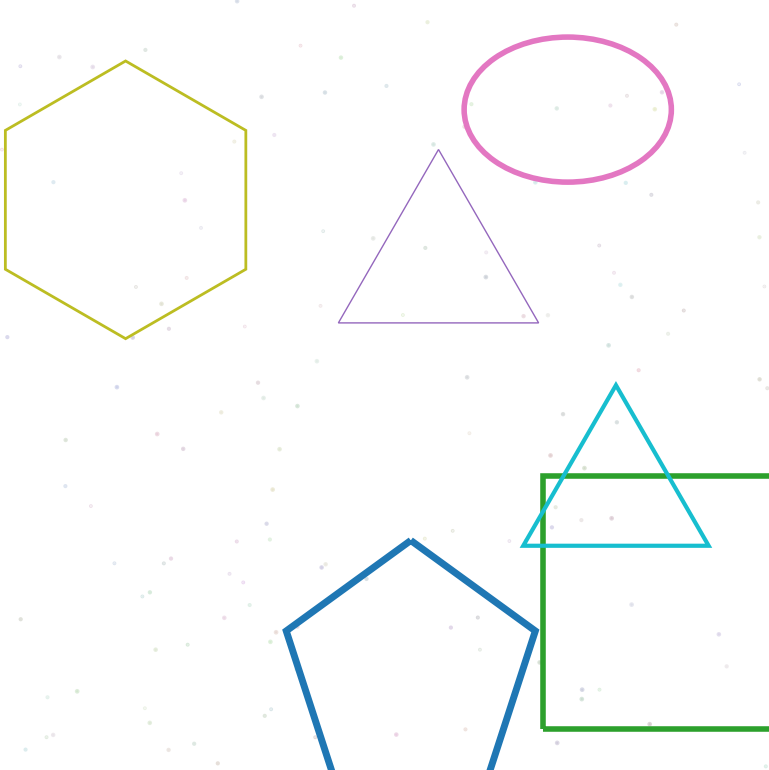[{"shape": "pentagon", "thickness": 2.5, "radius": 0.85, "center": [0.533, 0.128]}, {"shape": "square", "thickness": 2, "radius": 0.82, "center": [0.87, 0.218]}, {"shape": "triangle", "thickness": 0.5, "radius": 0.75, "center": [0.569, 0.656]}, {"shape": "oval", "thickness": 2, "radius": 0.67, "center": [0.737, 0.858]}, {"shape": "hexagon", "thickness": 1, "radius": 0.9, "center": [0.163, 0.74]}, {"shape": "triangle", "thickness": 1.5, "radius": 0.7, "center": [0.8, 0.361]}]